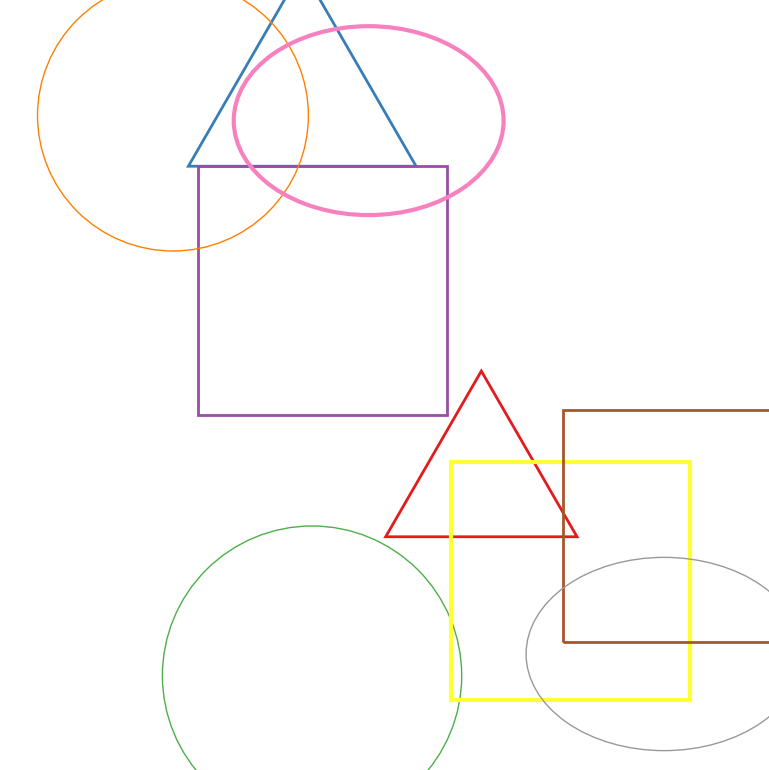[{"shape": "triangle", "thickness": 1, "radius": 0.72, "center": [0.625, 0.375]}, {"shape": "triangle", "thickness": 1, "radius": 0.85, "center": [0.393, 0.869]}, {"shape": "circle", "thickness": 0.5, "radius": 0.97, "center": [0.405, 0.123]}, {"shape": "square", "thickness": 1, "radius": 0.81, "center": [0.418, 0.623]}, {"shape": "circle", "thickness": 0.5, "radius": 0.88, "center": [0.225, 0.85]}, {"shape": "square", "thickness": 1.5, "radius": 0.77, "center": [0.741, 0.245]}, {"shape": "square", "thickness": 1, "radius": 0.75, "center": [0.882, 0.317]}, {"shape": "oval", "thickness": 1.5, "radius": 0.88, "center": [0.479, 0.843]}, {"shape": "oval", "thickness": 0.5, "radius": 0.9, "center": [0.863, 0.151]}]